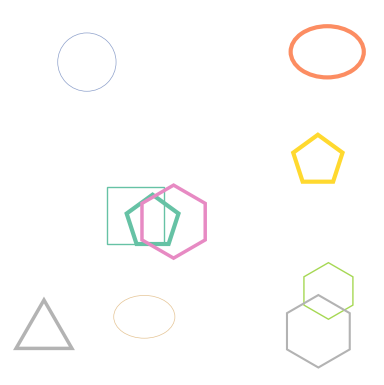[{"shape": "pentagon", "thickness": 3, "radius": 0.35, "center": [0.396, 0.423]}, {"shape": "square", "thickness": 1, "radius": 0.37, "center": [0.353, 0.44]}, {"shape": "oval", "thickness": 3, "radius": 0.47, "center": [0.85, 0.865]}, {"shape": "circle", "thickness": 0.5, "radius": 0.38, "center": [0.226, 0.839]}, {"shape": "hexagon", "thickness": 2.5, "radius": 0.47, "center": [0.451, 0.424]}, {"shape": "hexagon", "thickness": 1, "radius": 0.37, "center": [0.853, 0.244]}, {"shape": "pentagon", "thickness": 3, "radius": 0.34, "center": [0.826, 0.583]}, {"shape": "oval", "thickness": 0.5, "radius": 0.4, "center": [0.375, 0.177]}, {"shape": "hexagon", "thickness": 1.5, "radius": 0.47, "center": [0.827, 0.14]}, {"shape": "triangle", "thickness": 2.5, "radius": 0.42, "center": [0.114, 0.137]}]